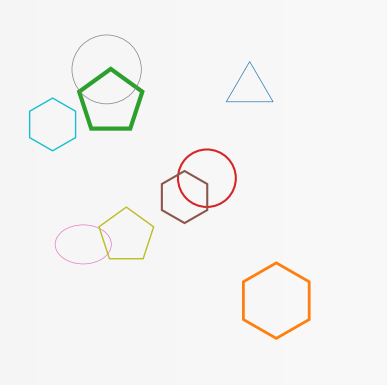[{"shape": "triangle", "thickness": 0.5, "radius": 0.35, "center": [0.644, 0.77]}, {"shape": "hexagon", "thickness": 2, "radius": 0.49, "center": [0.713, 0.219]}, {"shape": "pentagon", "thickness": 3, "radius": 0.43, "center": [0.286, 0.735]}, {"shape": "circle", "thickness": 1.5, "radius": 0.37, "center": [0.534, 0.537]}, {"shape": "hexagon", "thickness": 1.5, "radius": 0.34, "center": [0.476, 0.488]}, {"shape": "oval", "thickness": 0.5, "radius": 0.36, "center": [0.215, 0.365]}, {"shape": "circle", "thickness": 0.5, "radius": 0.45, "center": [0.275, 0.82]}, {"shape": "pentagon", "thickness": 1, "radius": 0.37, "center": [0.326, 0.388]}, {"shape": "hexagon", "thickness": 1, "radius": 0.34, "center": [0.136, 0.677]}]